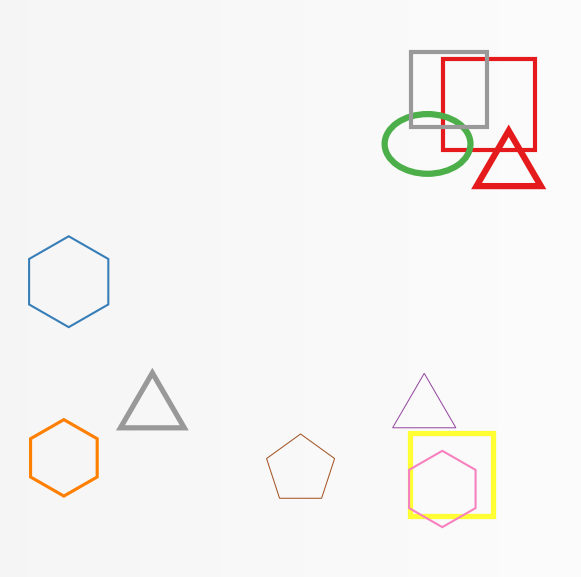[{"shape": "square", "thickness": 2, "radius": 0.4, "center": [0.842, 0.818]}, {"shape": "triangle", "thickness": 3, "radius": 0.32, "center": [0.875, 0.709]}, {"shape": "hexagon", "thickness": 1, "radius": 0.39, "center": [0.118, 0.511]}, {"shape": "oval", "thickness": 3, "radius": 0.37, "center": [0.736, 0.75]}, {"shape": "triangle", "thickness": 0.5, "radius": 0.31, "center": [0.73, 0.29]}, {"shape": "hexagon", "thickness": 1.5, "radius": 0.33, "center": [0.11, 0.206]}, {"shape": "square", "thickness": 2.5, "radius": 0.36, "center": [0.777, 0.178]}, {"shape": "pentagon", "thickness": 0.5, "radius": 0.31, "center": [0.517, 0.186]}, {"shape": "hexagon", "thickness": 1, "radius": 0.33, "center": [0.761, 0.152]}, {"shape": "triangle", "thickness": 2.5, "radius": 0.32, "center": [0.262, 0.29]}, {"shape": "square", "thickness": 2, "radius": 0.33, "center": [0.773, 0.844]}]